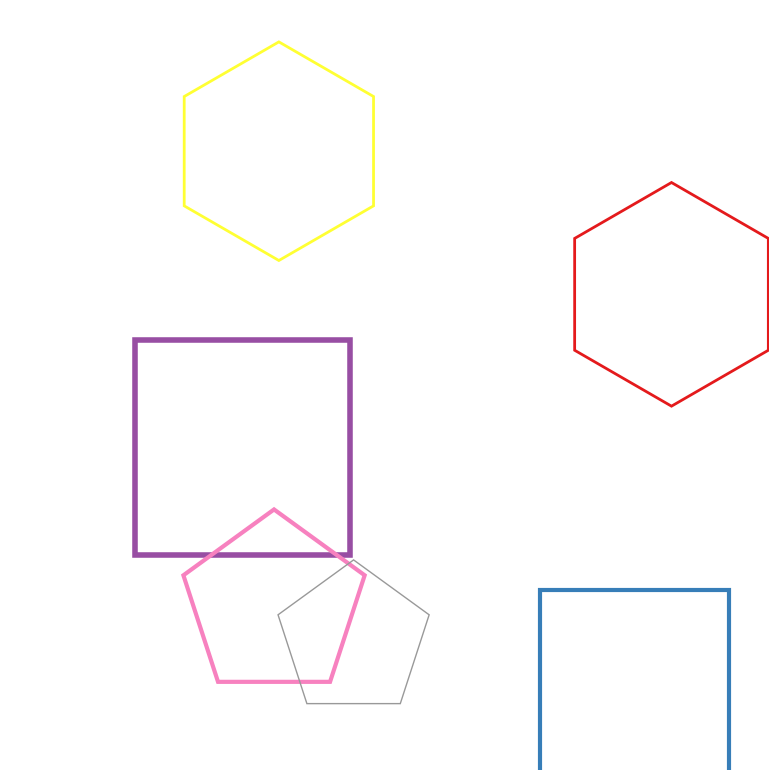[{"shape": "hexagon", "thickness": 1, "radius": 0.73, "center": [0.872, 0.618]}, {"shape": "square", "thickness": 1.5, "radius": 0.61, "center": [0.824, 0.112]}, {"shape": "square", "thickness": 2, "radius": 0.7, "center": [0.314, 0.419]}, {"shape": "hexagon", "thickness": 1, "radius": 0.71, "center": [0.362, 0.804]}, {"shape": "pentagon", "thickness": 1.5, "radius": 0.62, "center": [0.356, 0.215]}, {"shape": "pentagon", "thickness": 0.5, "radius": 0.52, "center": [0.459, 0.17]}]